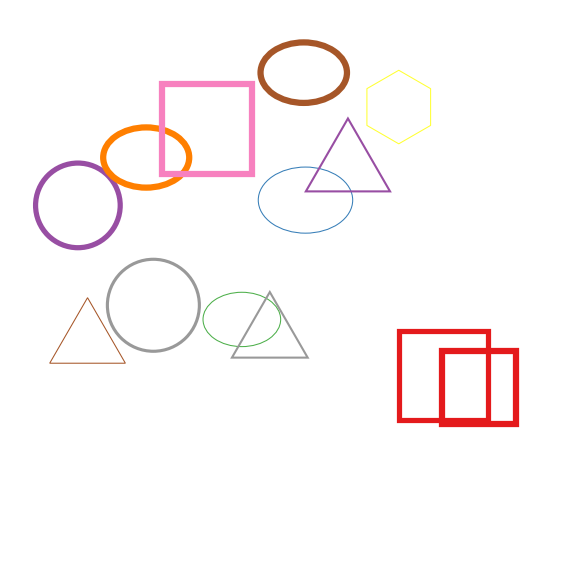[{"shape": "square", "thickness": 2.5, "radius": 0.39, "center": [0.768, 0.348]}, {"shape": "square", "thickness": 3, "radius": 0.32, "center": [0.83, 0.328]}, {"shape": "oval", "thickness": 0.5, "radius": 0.41, "center": [0.529, 0.653]}, {"shape": "oval", "thickness": 0.5, "radius": 0.34, "center": [0.419, 0.446]}, {"shape": "circle", "thickness": 2.5, "radius": 0.37, "center": [0.135, 0.643]}, {"shape": "triangle", "thickness": 1, "radius": 0.42, "center": [0.602, 0.71]}, {"shape": "oval", "thickness": 3, "radius": 0.37, "center": [0.253, 0.726]}, {"shape": "hexagon", "thickness": 0.5, "radius": 0.32, "center": [0.69, 0.814]}, {"shape": "triangle", "thickness": 0.5, "radius": 0.38, "center": [0.152, 0.408]}, {"shape": "oval", "thickness": 3, "radius": 0.37, "center": [0.526, 0.873]}, {"shape": "square", "thickness": 3, "radius": 0.39, "center": [0.359, 0.776]}, {"shape": "triangle", "thickness": 1, "radius": 0.38, "center": [0.467, 0.418]}, {"shape": "circle", "thickness": 1.5, "radius": 0.4, "center": [0.266, 0.471]}]